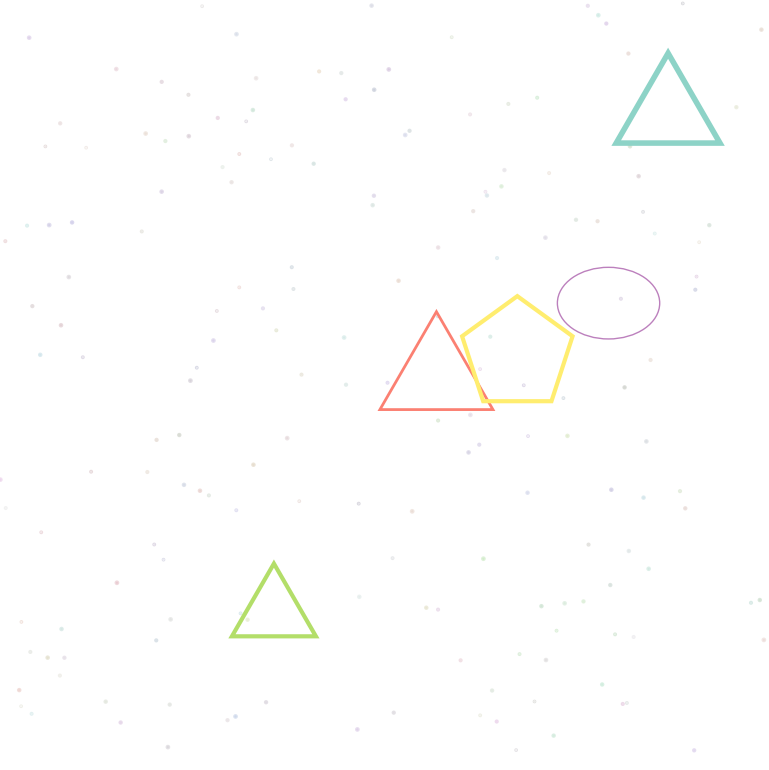[{"shape": "triangle", "thickness": 2, "radius": 0.39, "center": [0.868, 0.853]}, {"shape": "triangle", "thickness": 1, "radius": 0.42, "center": [0.567, 0.51]}, {"shape": "triangle", "thickness": 1.5, "radius": 0.31, "center": [0.356, 0.205]}, {"shape": "oval", "thickness": 0.5, "radius": 0.33, "center": [0.79, 0.606]}, {"shape": "pentagon", "thickness": 1.5, "radius": 0.38, "center": [0.672, 0.54]}]